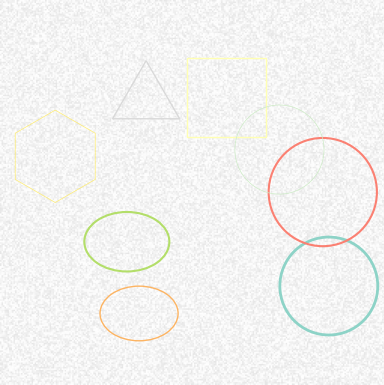[{"shape": "circle", "thickness": 2, "radius": 0.64, "center": [0.854, 0.257]}, {"shape": "square", "thickness": 1, "radius": 0.51, "center": [0.589, 0.747]}, {"shape": "circle", "thickness": 1.5, "radius": 0.7, "center": [0.838, 0.501]}, {"shape": "oval", "thickness": 1, "radius": 0.51, "center": [0.361, 0.186]}, {"shape": "oval", "thickness": 1.5, "radius": 0.55, "center": [0.329, 0.372]}, {"shape": "triangle", "thickness": 1, "radius": 0.5, "center": [0.379, 0.742]}, {"shape": "circle", "thickness": 0.5, "radius": 0.58, "center": [0.726, 0.612]}, {"shape": "hexagon", "thickness": 0.5, "radius": 0.6, "center": [0.143, 0.594]}]